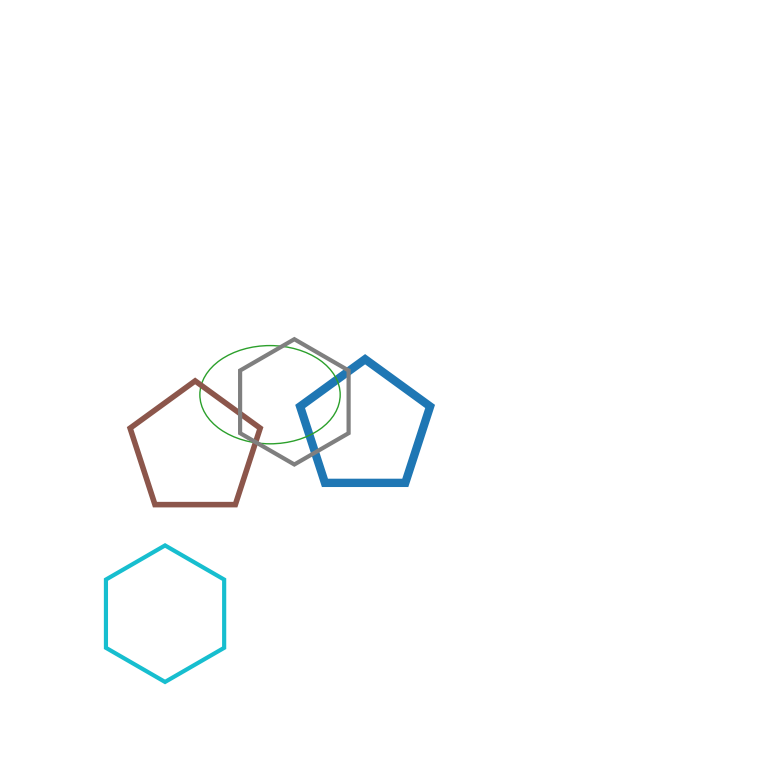[{"shape": "pentagon", "thickness": 3, "radius": 0.44, "center": [0.474, 0.445]}, {"shape": "oval", "thickness": 0.5, "radius": 0.46, "center": [0.351, 0.487]}, {"shape": "pentagon", "thickness": 2, "radius": 0.44, "center": [0.253, 0.416]}, {"shape": "hexagon", "thickness": 1.5, "radius": 0.41, "center": [0.382, 0.478]}, {"shape": "hexagon", "thickness": 1.5, "radius": 0.44, "center": [0.214, 0.203]}]